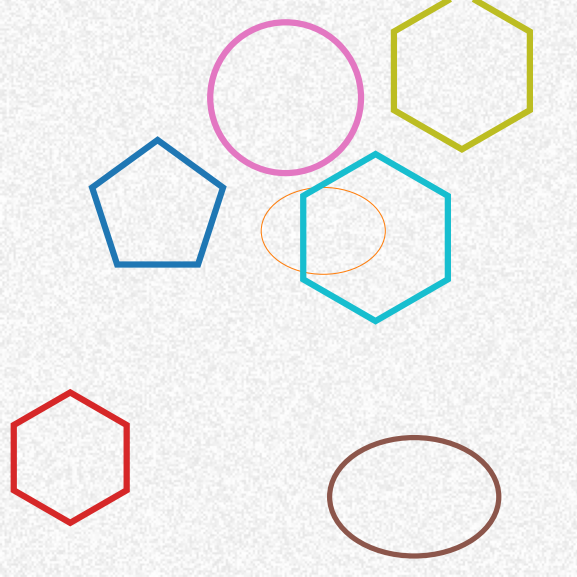[{"shape": "pentagon", "thickness": 3, "radius": 0.6, "center": [0.273, 0.638]}, {"shape": "oval", "thickness": 0.5, "radius": 0.54, "center": [0.56, 0.599]}, {"shape": "hexagon", "thickness": 3, "radius": 0.56, "center": [0.122, 0.207]}, {"shape": "oval", "thickness": 2.5, "radius": 0.73, "center": [0.717, 0.139]}, {"shape": "circle", "thickness": 3, "radius": 0.65, "center": [0.495, 0.83]}, {"shape": "hexagon", "thickness": 3, "radius": 0.68, "center": [0.8, 0.876]}, {"shape": "hexagon", "thickness": 3, "radius": 0.72, "center": [0.65, 0.588]}]